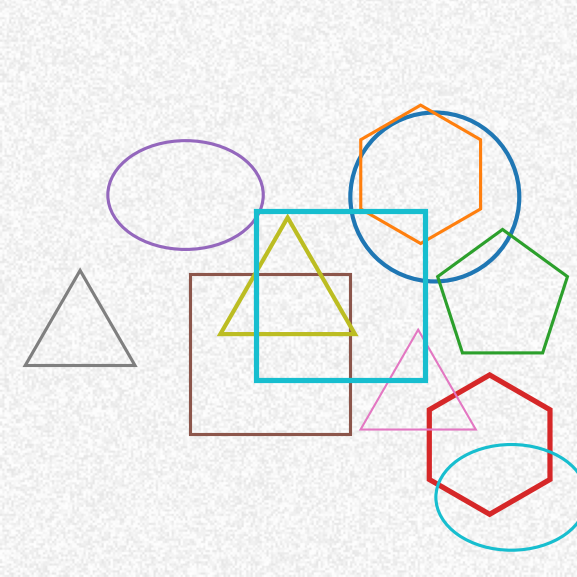[{"shape": "circle", "thickness": 2, "radius": 0.73, "center": [0.753, 0.658]}, {"shape": "hexagon", "thickness": 1.5, "radius": 0.6, "center": [0.728, 0.697]}, {"shape": "pentagon", "thickness": 1.5, "radius": 0.59, "center": [0.87, 0.484]}, {"shape": "hexagon", "thickness": 2.5, "radius": 0.6, "center": [0.848, 0.229]}, {"shape": "oval", "thickness": 1.5, "radius": 0.67, "center": [0.321, 0.661]}, {"shape": "square", "thickness": 1.5, "radius": 0.69, "center": [0.468, 0.386]}, {"shape": "triangle", "thickness": 1, "radius": 0.58, "center": [0.724, 0.313]}, {"shape": "triangle", "thickness": 1.5, "radius": 0.55, "center": [0.139, 0.421]}, {"shape": "triangle", "thickness": 2, "radius": 0.67, "center": [0.498, 0.488]}, {"shape": "oval", "thickness": 1.5, "radius": 0.65, "center": [0.886, 0.138]}, {"shape": "square", "thickness": 2.5, "radius": 0.73, "center": [0.589, 0.488]}]